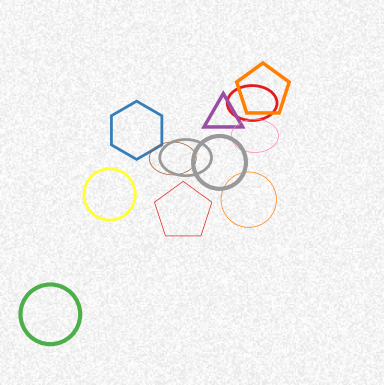[{"shape": "pentagon", "thickness": 0.5, "radius": 0.39, "center": [0.476, 0.451]}, {"shape": "oval", "thickness": 2, "radius": 0.32, "center": [0.655, 0.732]}, {"shape": "hexagon", "thickness": 2, "radius": 0.38, "center": [0.355, 0.662]}, {"shape": "circle", "thickness": 3, "radius": 0.39, "center": [0.131, 0.184]}, {"shape": "triangle", "thickness": 2.5, "radius": 0.29, "center": [0.58, 0.699]}, {"shape": "circle", "thickness": 0.5, "radius": 0.36, "center": [0.646, 0.481]}, {"shape": "pentagon", "thickness": 2.5, "radius": 0.36, "center": [0.683, 0.765]}, {"shape": "circle", "thickness": 2, "radius": 0.33, "center": [0.285, 0.495]}, {"shape": "oval", "thickness": 0.5, "radius": 0.3, "center": [0.449, 0.588]}, {"shape": "oval", "thickness": 0.5, "radius": 0.31, "center": [0.662, 0.647]}, {"shape": "oval", "thickness": 2, "radius": 0.34, "center": [0.482, 0.591]}, {"shape": "circle", "thickness": 3, "radius": 0.34, "center": [0.57, 0.578]}]